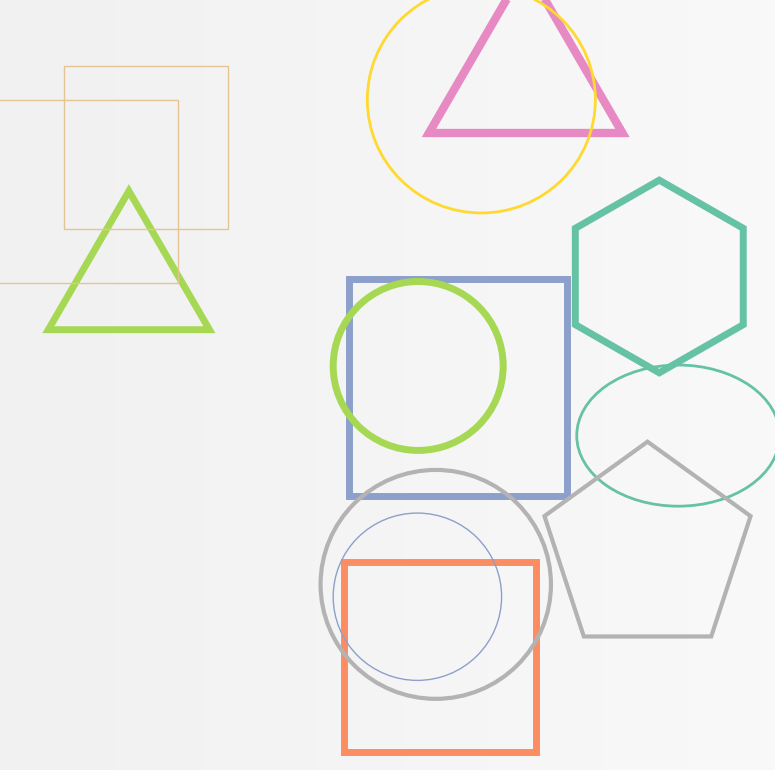[{"shape": "hexagon", "thickness": 2.5, "radius": 0.63, "center": [0.851, 0.641]}, {"shape": "oval", "thickness": 1, "radius": 0.65, "center": [0.875, 0.434]}, {"shape": "square", "thickness": 2.5, "radius": 0.62, "center": [0.568, 0.147]}, {"shape": "square", "thickness": 2.5, "radius": 0.7, "center": [0.591, 0.497]}, {"shape": "circle", "thickness": 0.5, "radius": 0.54, "center": [0.539, 0.225]}, {"shape": "triangle", "thickness": 3, "radius": 0.72, "center": [0.678, 0.899]}, {"shape": "circle", "thickness": 2.5, "radius": 0.55, "center": [0.54, 0.525]}, {"shape": "triangle", "thickness": 2.5, "radius": 0.6, "center": [0.166, 0.632]}, {"shape": "circle", "thickness": 1, "radius": 0.74, "center": [0.621, 0.871]}, {"shape": "square", "thickness": 0.5, "radius": 0.53, "center": [0.188, 0.809]}, {"shape": "square", "thickness": 0.5, "radius": 0.59, "center": [0.111, 0.752]}, {"shape": "circle", "thickness": 1.5, "radius": 0.74, "center": [0.562, 0.241]}, {"shape": "pentagon", "thickness": 1.5, "radius": 0.7, "center": [0.836, 0.287]}]